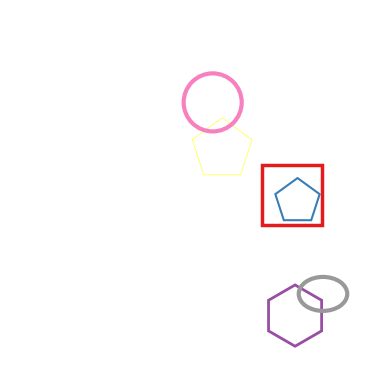[{"shape": "square", "thickness": 2.5, "radius": 0.39, "center": [0.758, 0.494]}, {"shape": "pentagon", "thickness": 1.5, "radius": 0.3, "center": [0.773, 0.477]}, {"shape": "hexagon", "thickness": 2, "radius": 0.4, "center": [0.766, 0.18]}, {"shape": "pentagon", "thickness": 0.5, "radius": 0.41, "center": [0.577, 0.612]}, {"shape": "circle", "thickness": 3, "radius": 0.38, "center": [0.552, 0.734]}, {"shape": "oval", "thickness": 3, "radius": 0.32, "center": [0.839, 0.237]}]